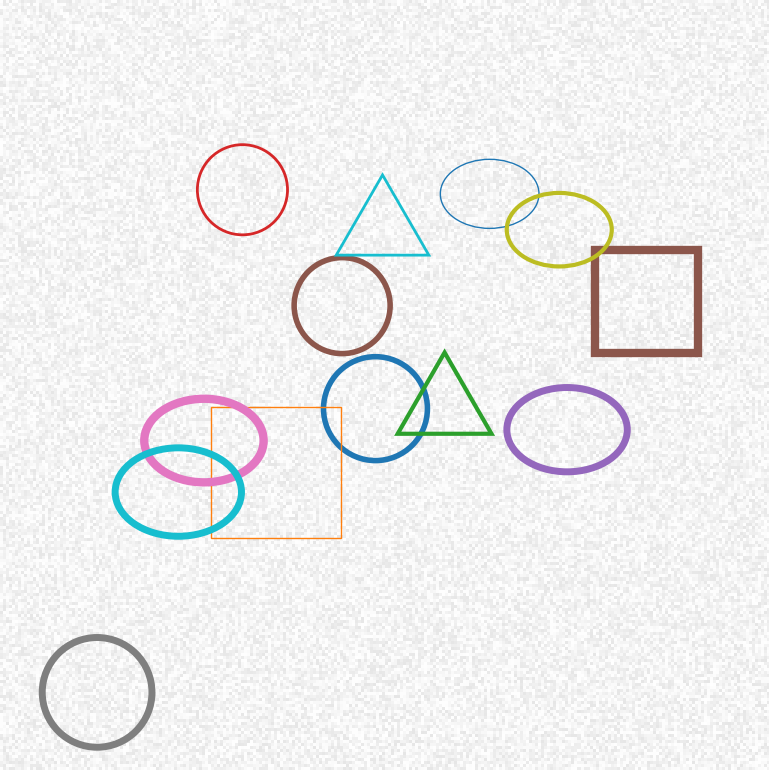[{"shape": "oval", "thickness": 0.5, "radius": 0.32, "center": [0.636, 0.748]}, {"shape": "circle", "thickness": 2, "radius": 0.34, "center": [0.488, 0.469]}, {"shape": "square", "thickness": 0.5, "radius": 0.42, "center": [0.358, 0.387]}, {"shape": "triangle", "thickness": 1.5, "radius": 0.35, "center": [0.577, 0.472]}, {"shape": "circle", "thickness": 1, "radius": 0.29, "center": [0.315, 0.754]}, {"shape": "oval", "thickness": 2.5, "radius": 0.39, "center": [0.736, 0.442]}, {"shape": "circle", "thickness": 2, "radius": 0.31, "center": [0.444, 0.603]}, {"shape": "square", "thickness": 3, "radius": 0.33, "center": [0.84, 0.608]}, {"shape": "oval", "thickness": 3, "radius": 0.39, "center": [0.265, 0.428]}, {"shape": "circle", "thickness": 2.5, "radius": 0.36, "center": [0.126, 0.101]}, {"shape": "oval", "thickness": 1.5, "radius": 0.34, "center": [0.726, 0.702]}, {"shape": "triangle", "thickness": 1, "radius": 0.35, "center": [0.497, 0.703]}, {"shape": "oval", "thickness": 2.5, "radius": 0.41, "center": [0.232, 0.361]}]